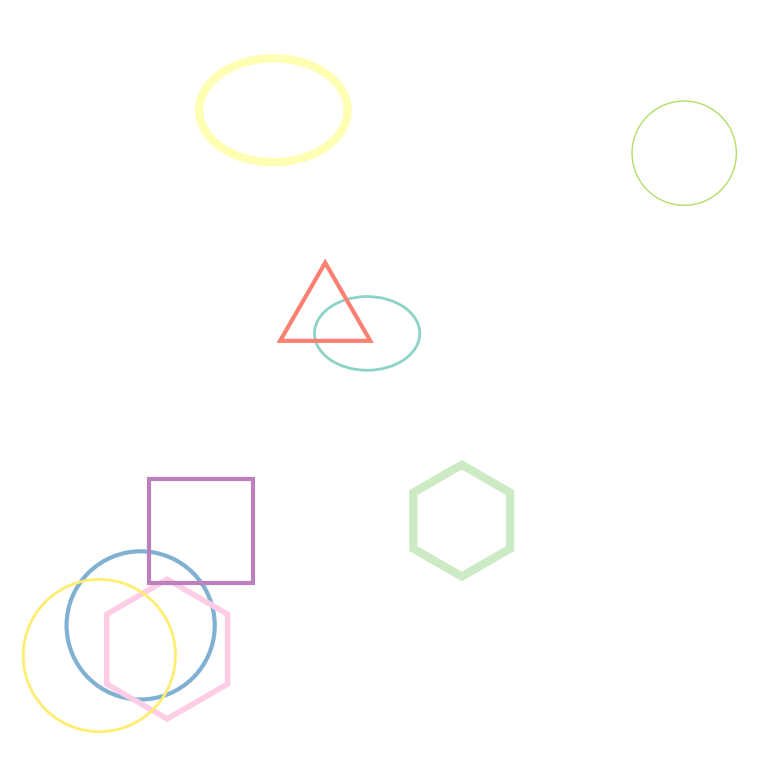[{"shape": "oval", "thickness": 1, "radius": 0.34, "center": [0.477, 0.567]}, {"shape": "oval", "thickness": 3, "radius": 0.48, "center": [0.355, 0.857]}, {"shape": "triangle", "thickness": 1.5, "radius": 0.34, "center": [0.422, 0.591]}, {"shape": "circle", "thickness": 1.5, "radius": 0.48, "center": [0.183, 0.188]}, {"shape": "circle", "thickness": 0.5, "radius": 0.34, "center": [0.889, 0.801]}, {"shape": "hexagon", "thickness": 2, "radius": 0.45, "center": [0.217, 0.157]}, {"shape": "square", "thickness": 1.5, "radius": 0.34, "center": [0.261, 0.311]}, {"shape": "hexagon", "thickness": 3, "radius": 0.36, "center": [0.6, 0.324]}, {"shape": "circle", "thickness": 1, "radius": 0.49, "center": [0.129, 0.149]}]